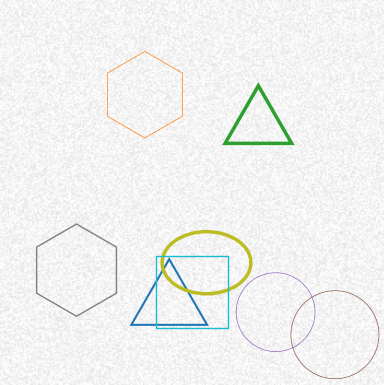[{"shape": "triangle", "thickness": 1.5, "radius": 0.57, "center": [0.439, 0.213]}, {"shape": "hexagon", "thickness": 0.5, "radius": 0.56, "center": [0.376, 0.754]}, {"shape": "triangle", "thickness": 2.5, "radius": 0.5, "center": [0.671, 0.678]}, {"shape": "circle", "thickness": 0.5, "radius": 0.51, "center": [0.716, 0.189]}, {"shape": "circle", "thickness": 0.5, "radius": 0.57, "center": [0.87, 0.131]}, {"shape": "hexagon", "thickness": 1, "radius": 0.6, "center": [0.199, 0.298]}, {"shape": "oval", "thickness": 2.5, "radius": 0.58, "center": [0.536, 0.318]}, {"shape": "square", "thickness": 1, "radius": 0.47, "center": [0.5, 0.241]}]